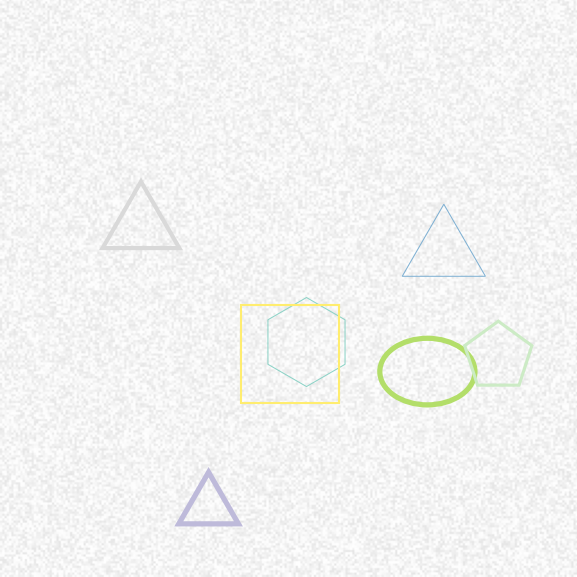[{"shape": "hexagon", "thickness": 0.5, "radius": 0.39, "center": [0.531, 0.407]}, {"shape": "triangle", "thickness": 2.5, "radius": 0.3, "center": [0.361, 0.122]}, {"shape": "triangle", "thickness": 0.5, "radius": 0.42, "center": [0.769, 0.562]}, {"shape": "oval", "thickness": 2.5, "radius": 0.41, "center": [0.74, 0.356]}, {"shape": "triangle", "thickness": 2, "radius": 0.38, "center": [0.244, 0.608]}, {"shape": "pentagon", "thickness": 1.5, "radius": 0.31, "center": [0.863, 0.382]}, {"shape": "square", "thickness": 1, "radius": 0.42, "center": [0.502, 0.386]}]